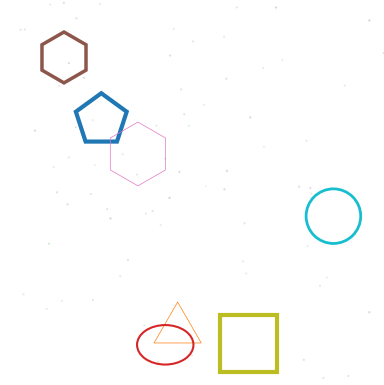[{"shape": "pentagon", "thickness": 3, "radius": 0.35, "center": [0.263, 0.688]}, {"shape": "triangle", "thickness": 0.5, "radius": 0.35, "center": [0.461, 0.145]}, {"shape": "oval", "thickness": 1.5, "radius": 0.37, "center": [0.429, 0.104]}, {"shape": "hexagon", "thickness": 2.5, "radius": 0.33, "center": [0.166, 0.851]}, {"shape": "hexagon", "thickness": 0.5, "radius": 0.41, "center": [0.358, 0.6]}, {"shape": "square", "thickness": 3, "radius": 0.37, "center": [0.645, 0.107]}, {"shape": "circle", "thickness": 2, "radius": 0.35, "center": [0.866, 0.439]}]